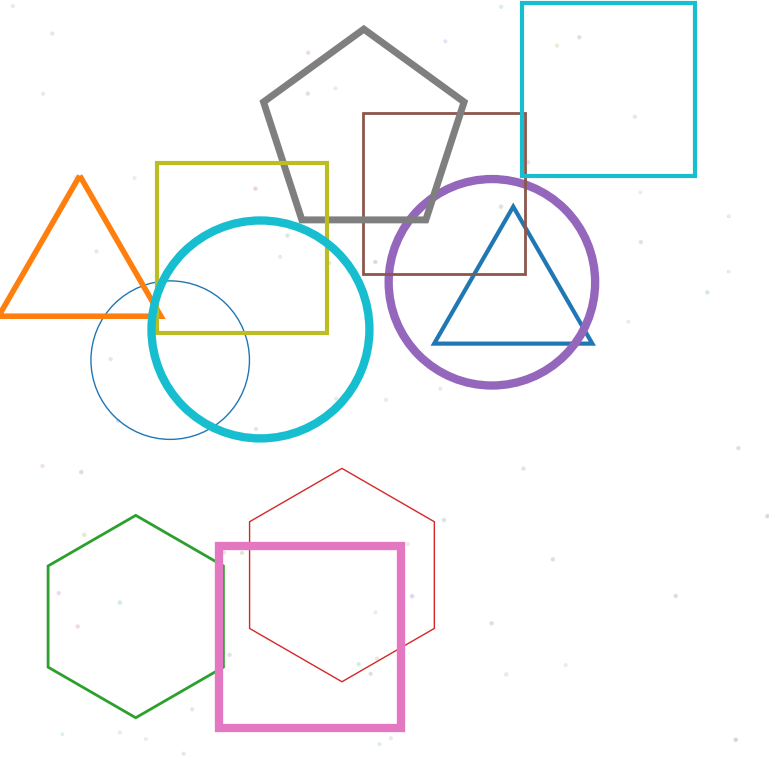[{"shape": "circle", "thickness": 0.5, "radius": 0.51, "center": [0.221, 0.532]}, {"shape": "triangle", "thickness": 1.5, "radius": 0.59, "center": [0.667, 0.613]}, {"shape": "triangle", "thickness": 2, "radius": 0.61, "center": [0.104, 0.65]}, {"shape": "hexagon", "thickness": 1, "radius": 0.66, "center": [0.176, 0.199]}, {"shape": "hexagon", "thickness": 0.5, "radius": 0.69, "center": [0.444, 0.253]}, {"shape": "circle", "thickness": 3, "radius": 0.67, "center": [0.639, 0.633]}, {"shape": "square", "thickness": 1, "radius": 0.53, "center": [0.576, 0.749]}, {"shape": "square", "thickness": 3, "radius": 0.59, "center": [0.403, 0.172]}, {"shape": "pentagon", "thickness": 2.5, "radius": 0.68, "center": [0.473, 0.825]}, {"shape": "square", "thickness": 1.5, "radius": 0.55, "center": [0.314, 0.677]}, {"shape": "square", "thickness": 1.5, "radius": 0.56, "center": [0.79, 0.884]}, {"shape": "circle", "thickness": 3, "radius": 0.71, "center": [0.338, 0.572]}]